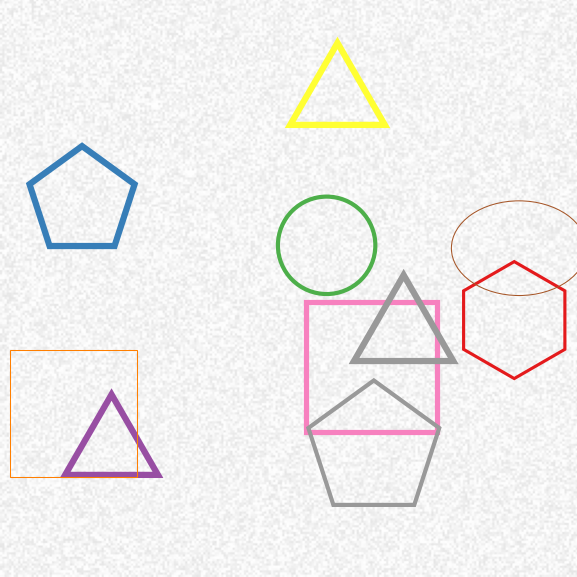[{"shape": "hexagon", "thickness": 1.5, "radius": 0.51, "center": [0.89, 0.445]}, {"shape": "pentagon", "thickness": 3, "radius": 0.48, "center": [0.142, 0.651]}, {"shape": "circle", "thickness": 2, "radius": 0.42, "center": [0.566, 0.574]}, {"shape": "triangle", "thickness": 3, "radius": 0.46, "center": [0.193, 0.223]}, {"shape": "square", "thickness": 0.5, "radius": 0.55, "center": [0.128, 0.284]}, {"shape": "triangle", "thickness": 3, "radius": 0.47, "center": [0.584, 0.83]}, {"shape": "oval", "thickness": 0.5, "radius": 0.59, "center": [0.899, 0.569]}, {"shape": "square", "thickness": 2.5, "radius": 0.56, "center": [0.643, 0.364]}, {"shape": "triangle", "thickness": 3, "radius": 0.5, "center": [0.699, 0.424]}, {"shape": "pentagon", "thickness": 2, "radius": 0.6, "center": [0.647, 0.221]}]